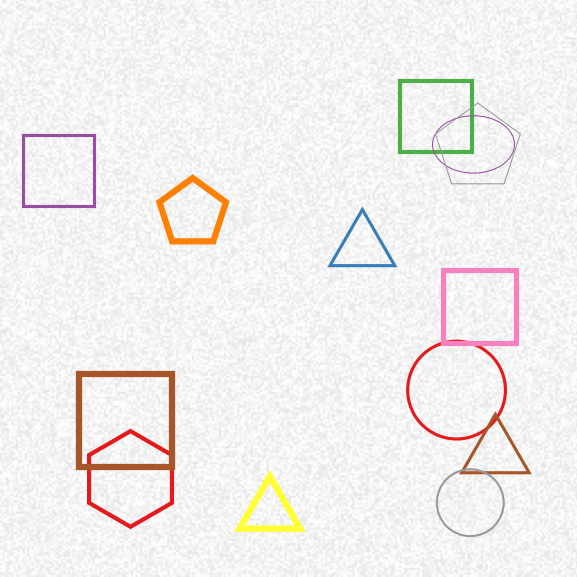[{"shape": "circle", "thickness": 1.5, "radius": 0.42, "center": [0.791, 0.324]}, {"shape": "hexagon", "thickness": 2, "radius": 0.41, "center": [0.226, 0.17]}, {"shape": "triangle", "thickness": 1.5, "radius": 0.32, "center": [0.627, 0.571]}, {"shape": "square", "thickness": 2, "radius": 0.31, "center": [0.755, 0.798]}, {"shape": "square", "thickness": 1.5, "radius": 0.31, "center": [0.101, 0.704]}, {"shape": "oval", "thickness": 0.5, "radius": 0.35, "center": [0.82, 0.749]}, {"shape": "pentagon", "thickness": 3, "radius": 0.3, "center": [0.334, 0.63]}, {"shape": "triangle", "thickness": 3, "radius": 0.3, "center": [0.467, 0.114]}, {"shape": "triangle", "thickness": 1.5, "radius": 0.34, "center": [0.858, 0.214]}, {"shape": "square", "thickness": 3, "radius": 0.4, "center": [0.217, 0.271]}, {"shape": "square", "thickness": 2.5, "radius": 0.31, "center": [0.83, 0.469]}, {"shape": "circle", "thickness": 1, "radius": 0.29, "center": [0.814, 0.129]}, {"shape": "pentagon", "thickness": 0.5, "radius": 0.39, "center": [0.827, 0.743]}]